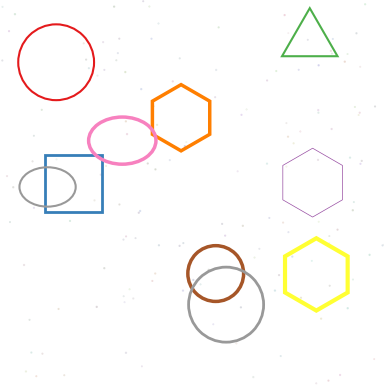[{"shape": "circle", "thickness": 1.5, "radius": 0.49, "center": [0.146, 0.838]}, {"shape": "square", "thickness": 2, "radius": 0.37, "center": [0.191, 0.523]}, {"shape": "triangle", "thickness": 1.5, "radius": 0.42, "center": [0.805, 0.896]}, {"shape": "hexagon", "thickness": 0.5, "radius": 0.45, "center": [0.812, 0.526]}, {"shape": "hexagon", "thickness": 2.5, "radius": 0.43, "center": [0.47, 0.694]}, {"shape": "hexagon", "thickness": 3, "radius": 0.47, "center": [0.822, 0.287]}, {"shape": "circle", "thickness": 2.5, "radius": 0.36, "center": [0.56, 0.289]}, {"shape": "oval", "thickness": 2.5, "radius": 0.44, "center": [0.318, 0.635]}, {"shape": "circle", "thickness": 2, "radius": 0.49, "center": [0.587, 0.209]}, {"shape": "oval", "thickness": 1.5, "radius": 0.37, "center": [0.124, 0.514]}]